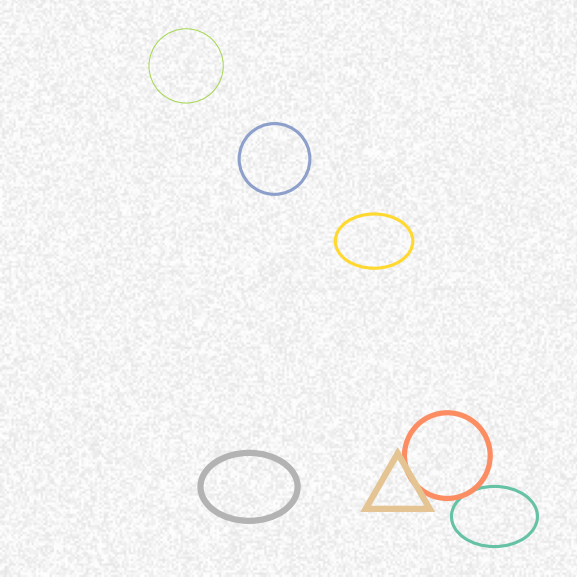[{"shape": "oval", "thickness": 1.5, "radius": 0.37, "center": [0.856, 0.105]}, {"shape": "circle", "thickness": 2.5, "radius": 0.37, "center": [0.775, 0.21]}, {"shape": "circle", "thickness": 1.5, "radius": 0.31, "center": [0.475, 0.724]}, {"shape": "circle", "thickness": 0.5, "radius": 0.32, "center": [0.322, 0.885]}, {"shape": "oval", "thickness": 1.5, "radius": 0.34, "center": [0.648, 0.582]}, {"shape": "triangle", "thickness": 3, "radius": 0.32, "center": [0.689, 0.15]}, {"shape": "oval", "thickness": 3, "radius": 0.42, "center": [0.431, 0.156]}]